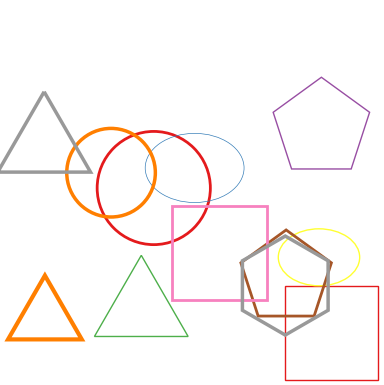[{"shape": "square", "thickness": 1, "radius": 0.61, "center": [0.86, 0.135]}, {"shape": "circle", "thickness": 2, "radius": 0.74, "center": [0.399, 0.512]}, {"shape": "oval", "thickness": 0.5, "radius": 0.64, "center": [0.506, 0.564]}, {"shape": "triangle", "thickness": 1, "radius": 0.7, "center": [0.367, 0.196]}, {"shape": "pentagon", "thickness": 1, "radius": 0.66, "center": [0.835, 0.668]}, {"shape": "circle", "thickness": 2.5, "radius": 0.58, "center": [0.288, 0.551]}, {"shape": "triangle", "thickness": 3, "radius": 0.55, "center": [0.117, 0.174]}, {"shape": "oval", "thickness": 1, "radius": 0.53, "center": [0.829, 0.332]}, {"shape": "pentagon", "thickness": 2, "radius": 0.62, "center": [0.743, 0.279]}, {"shape": "square", "thickness": 2, "radius": 0.61, "center": [0.57, 0.343]}, {"shape": "hexagon", "thickness": 2.5, "radius": 0.64, "center": [0.741, 0.258]}, {"shape": "triangle", "thickness": 2.5, "radius": 0.7, "center": [0.115, 0.623]}]